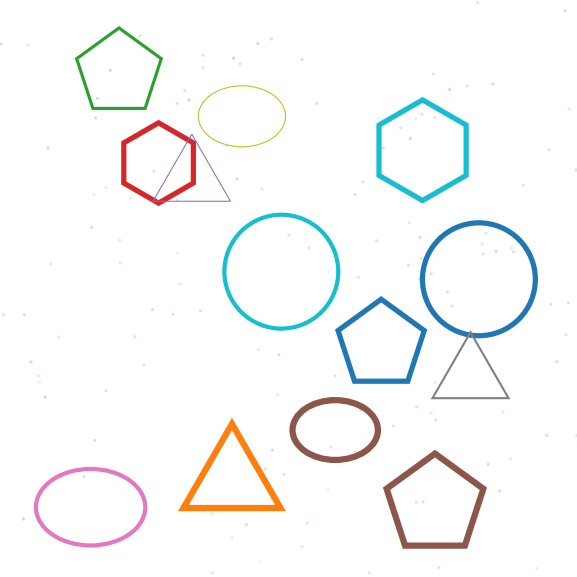[{"shape": "circle", "thickness": 2.5, "radius": 0.49, "center": [0.829, 0.516]}, {"shape": "pentagon", "thickness": 2.5, "radius": 0.39, "center": [0.66, 0.403]}, {"shape": "triangle", "thickness": 3, "radius": 0.49, "center": [0.402, 0.168]}, {"shape": "pentagon", "thickness": 1.5, "radius": 0.39, "center": [0.206, 0.874]}, {"shape": "hexagon", "thickness": 2.5, "radius": 0.35, "center": [0.275, 0.717]}, {"shape": "triangle", "thickness": 0.5, "radius": 0.39, "center": [0.332, 0.689]}, {"shape": "pentagon", "thickness": 3, "radius": 0.44, "center": [0.753, 0.126]}, {"shape": "oval", "thickness": 3, "radius": 0.37, "center": [0.58, 0.254]}, {"shape": "oval", "thickness": 2, "radius": 0.47, "center": [0.157, 0.121]}, {"shape": "triangle", "thickness": 1, "radius": 0.38, "center": [0.815, 0.348]}, {"shape": "oval", "thickness": 0.5, "radius": 0.38, "center": [0.419, 0.798]}, {"shape": "hexagon", "thickness": 2.5, "radius": 0.44, "center": [0.732, 0.739]}, {"shape": "circle", "thickness": 2, "radius": 0.49, "center": [0.487, 0.529]}]